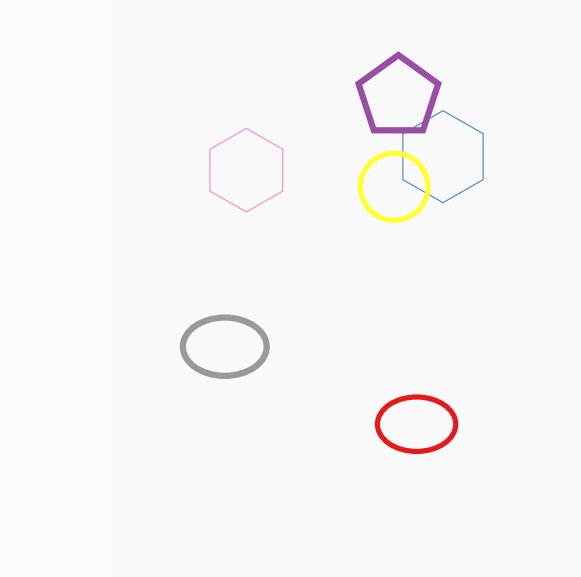[{"shape": "oval", "thickness": 2.5, "radius": 0.34, "center": [0.717, 0.265]}, {"shape": "hexagon", "thickness": 0.5, "radius": 0.4, "center": [0.762, 0.728]}, {"shape": "pentagon", "thickness": 3, "radius": 0.36, "center": [0.685, 0.832]}, {"shape": "circle", "thickness": 2.5, "radius": 0.29, "center": [0.678, 0.676]}, {"shape": "hexagon", "thickness": 0.5, "radius": 0.36, "center": [0.424, 0.704]}, {"shape": "oval", "thickness": 3, "radius": 0.36, "center": [0.387, 0.399]}]